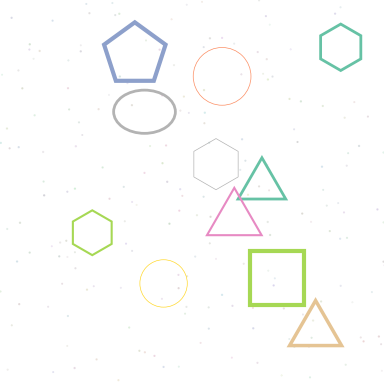[{"shape": "hexagon", "thickness": 2, "radius": 0.3, "center": [0.885, 0.877]}, {"shape": "triangle", "thickness": 2, "radius": 0.36, "center": [0.68, 0.519]}, {"shape": "circle", "thickness": 0.5, "radius": 0.37, "center": [0.577, 0.802]}, {"shape": "pentagon", "thickness": 3, "radius": 0.42, "center": [0.35, 0.858]}, {"shape": "triangle", "thickness": 1.5, "radius": 0.41, "center": [0.609, 0.43]}, {"shape": "hexagon", "thickness": 1.5, "radius": 0.29, "center": [0.24, 0.395]}, {"shape": "square", "thickness": 3, "radius": 0.35, "center": [0.719, 0.278]}, {"shape": "circle", "thickness": 0.5, "radius": 0.31, "center": [0.425, 0.264]}, {"shape": "triangle", "thickness": 2.5, "radius": 0.39, "center": [0.82, 0.141]}, {"shape": "oval", "thickness": 2, "radius": 0.4, "center": [0.375, 0.71]}, {"shape": "hexagon", "thickness": 0.5, "radius": 0.33, "center": [0.561, 0.574]}]